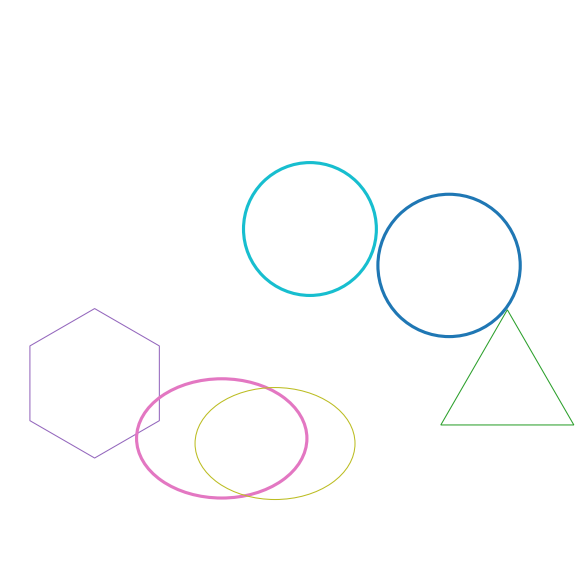[{"shape": "circle", "thickness": 1.5, "radius": 0.62, "center": [0.778, 0.54]}, {"shape": "triangle", "thickness": 0.5, "radius": 0.66, "center": [0.878, 0.33]}, {"shape": "hexagon", "thickness": 0.5, "radius": 0.65, "center": [0.164, 0.335]}, {"shape": "oval", "thickness": 1.5, "radius": 0.74, "center": [0.384, 0.24]}, {"shape": "oval", "thickness": 0.5, "radius": 0.69, "center": [0.476, 0.231]}, {"shape": "circle", "thickness": 1.5, "radius": 0.58, "center": [0.537, 0.603]}]